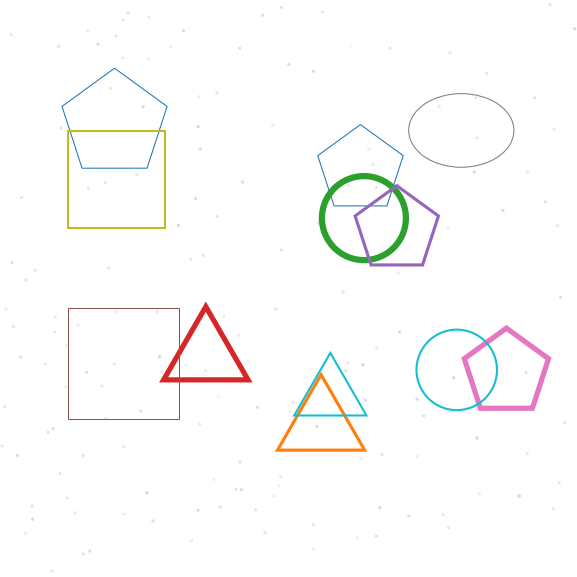[{"shape": "pentagon", "thickness": 0.5, "radius": 0.48, "center": [0.198, 0.785]}, {"shape": "pentagon", "thickness": 0.5, "radius": 0.39, "center": [0.624, 0.706]}, {"shape": "triangle", "thickness": 1.5, "radius": 0.44, "center": [0.556, 0.263]}, {"shape": "circle", "thickness": 3, "radius": 0.36, "center": [0.63, 0.621]}, {"shape": "triangle", "thickness": 2.5, "radius": 0.42, "center": [0.356, 0.384]}, {"shape": "pentagon", "thickness": 1.5, "radius": 0.38, "center": [0.687, 0.602]}, {"shape": "square", "thickness": 0.5, "radius": 0.48, "center": [0.214, 0.37]}, {"shape": "pentagon", "thickness": 2.5, "radius": 0.38, "center": [0.877, 0.354]}, {"shape": "oval", "thickness": 0.5, "radius": 0.46, "center": [0.799, 0.773]}, {"shape": "square", "thickness": 1, "radius": 0.42, "center": [0.202, 0.688]}, {"shape": "circle", "thickness": 1, "radius": 0.35, "center": [0.791, 0.359]}, {"shape": "triangle", "thickness": 1, "radius": 0.36, "center": [0.572, 0.316]}]